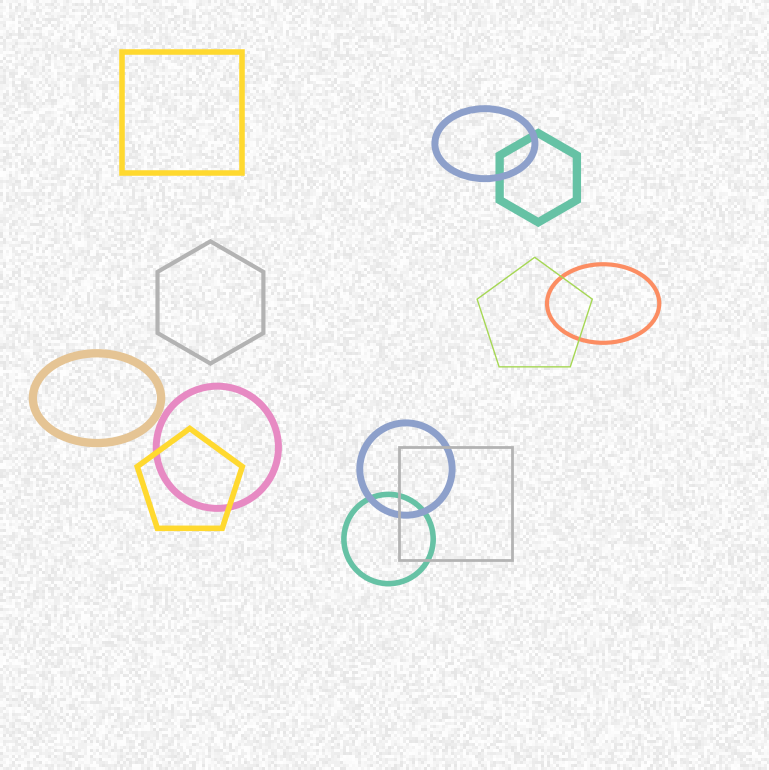[{"shape": "hexagon", "thickness": 3, "radius": 0.29, "center": [0.699, 0.769]}, {"shape": "circle", "thickness": 2, "radius": 0.29, "center": [0.505, 0.3]}, {"shape": "oval", "thickness": 1.5, "radius": 0.36, "center": [0.783, 0.606]}, {"shape": "oval", "thickness": 2.5, "radius": 0.32, "center": [0.63, 0.813]}, {"shape": "circle", "thickness": 2.5, "radius": 0.3, "center": [0.527, 0.391]}, {"shape": "circle", "thickness": 2.5, "radius": 0.4, "center": [0.282, 0.419]}, {"shape": "pentagon", "thickness": 0.5, "radius": 0.39, "center": [0.694, 0.587]}, {"shape": "square", "thickness": 2, "radius": 0.39, "center": [0.237, 0.854]}, {"shape": "pentagon", "thickness": 2, "radius": 0.36, "center": [0.246, 0.372]}, {"shape": "oval", "thickness": 3, "radius": 0.42, "center": [0.126, 0.483]}, {"shape": "hexagon", "thickness": 1.5, "radius": 0.4, "center": [0.273, 0.607]}, {"shape": "square", "thickness": 1, "radius": 0.37, "center": [0.592, 0.346]}]